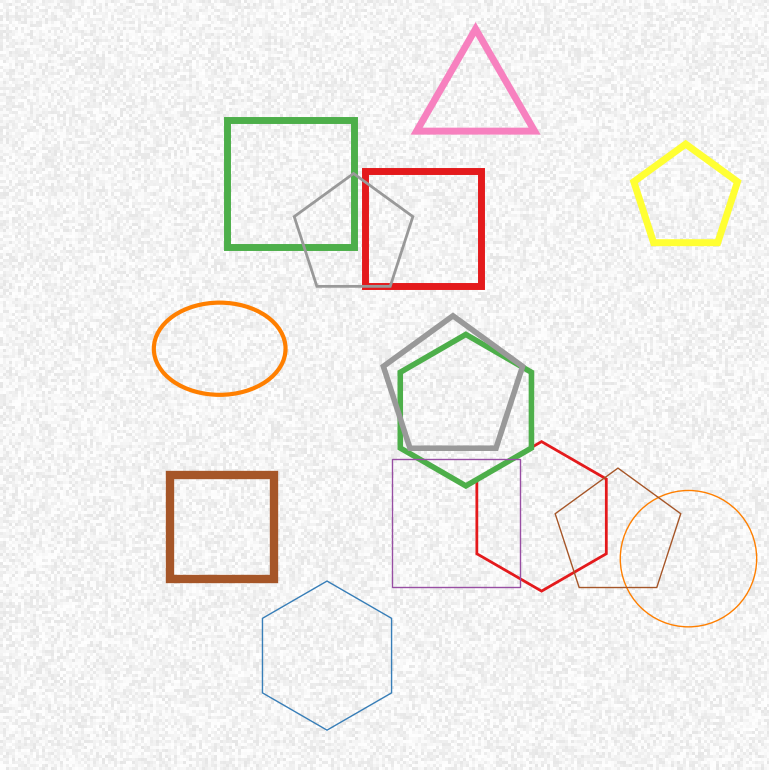[{"shape": "square", "thickness": 2.5, "radius": 0.37, "center": [0.549, 0.703]}, {"shape": "hexagon", "thickness": 1, "radius": 0.49, "center": [0.703, 0.329]}, {"shape": "hexagon", "thickness": 0.5, "radius": 0.48, "center": [0.425, 0.149]}, {"shape": "hexagon", "thickness": 2, "radius": 0.49, "center": [0.605, 0.467]}, {"shape": "square", "thickness": 2.5, "radius": 0.41, "center": [0.377, 0.761]}, {"shape": "square", "thickness": 0.5, "radius": 0.42, "center": [0.592, 0.321]}, {"shape": "circle", "thickness": 0.5, "radius": 0.44, "center": [0.894, 0.274]}, {"shape": "oval", "thickness": 1.5, "radius": 0.43, "center": [0.285, 0.547]}, {"shape": "pentagon", "thickness": 2.5, "radius": 0.35, "center": [0.89, 0.742]}, {"shape": "pentagon", "thickness": 0.5, "radius": 0.43, "center": [0.803, 0.306]}, {"shape": "square", "thickness": 3, "radius": 0.34, "center": [0.288, 0.316]}, {"shape": "triangle", "thickness": 2.5, "radius": 0.44, "center": [0.618, 0.874]}, {"shape": "pentagon", "thickness": 2, "radius": 0.48, "center": [0.588, 0.495]}, {"shape": "pentagon", "thickness": 1, "radius": 0.41, "center": [0.459, 0.694]}]